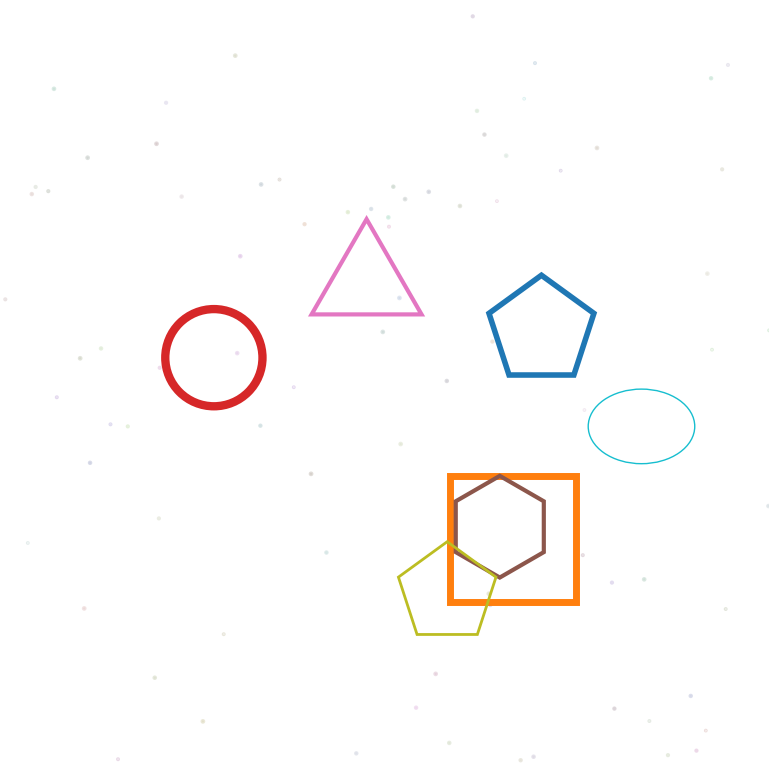[{"shape": "pentagon", "thickness": 2, "radius": 0.36, "center": [0.703, 0.571]}, {"shape": "square", "thickness": 2.5, "radius": 0.41, "center": [0.666, 0.3]}, {"shape": "circle", "thickness": 3, "radius": 0.32, "center": [0.278, 0.535]}, {"shape": "hexagon", "thickness": 1.5, "radius": 0.33, "center": [0.649, 0.316]}, {"shape": "triangle", "thickness": 1.5, "radius": 0.41, "center": [0.476, 0.633]}, {"shape": "pentagon", "thickness": 1, "radius": 0.33, "center": [0.581, 0.23]}, {"shape": "oval", "thickness": 0.5, "radius": 0.35, "center": [0.833, 0.446]}]